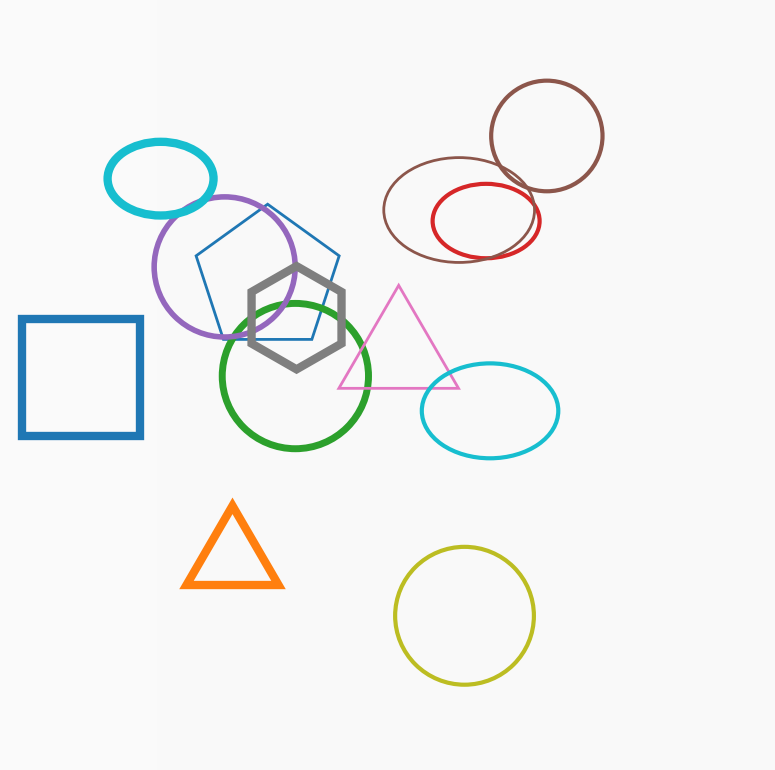[{"shape": "square", "thickness": 3, "radius": 0.38, "center": [0.105, 0.51]}, {"shape": "pentagon", "thickness": 1, "radius": 0.49, "center": [0.345, 0.638]}, {"shape": "triangle", "thickness": 3, "radius": 0.34, "center": [0.3, 0.275]}, {"shape": "circle", "thickness": 2.5, "radius": 0.47, "center": [0.381, 0.512]}, {"shape": "oval", "thickness": 1.5, "radius": 0.35, "center": [0.627, 0.713]}, {"shape": "circle", "thickness": 2, "radius": 0.45, "center": [0.29, 0.653]}, {"shape": "oval", "thickness": 1, "radius": 0.49, "center": [0.592, 0.727]}, {"shape": "circle", "thickness": 1.5, "radius": 0.36, "center": [0.706, 0.823]}, {"shape": "triangle", "thickness": 1, "radius": 0.45, "center": [0.514, 0.54]}, {"shape": "hexagon", "thickness": 3, "radius": 0.34, "center": [0.383, 0.587]}, {"shape": "circle", "thickness": 1.5, "radius": 0.45, "center": [0.599, 0.2]}, {"shape": "oval", "thickness": 1.5, "radius": 0.44, "center": [0.632, 0.466]}, {"shape": "oval", "thickness": 3, "radius": 0.34, "center": [0.207, 0.768]}]